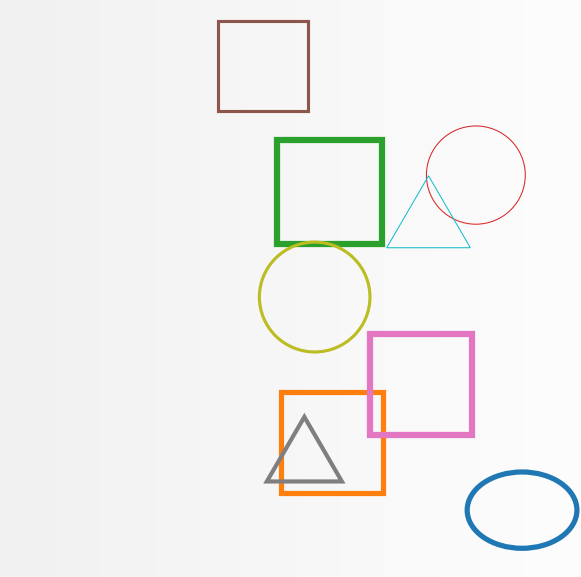[{"shape": "oval", "thickness": 2.5, "radius": 0.47, "center": [0.898, 0.116]}, {"shape": "square", "thickness": 2.5, "radius": 0.44, "center": [0.571, 0.233]}, {"shape": "square", "thickness": 3, "radius": 0.45, "center": [0.567, 0.667]}, {"shape": "circle", "thickness": 0.5, "radius": 0.43, "center": [0.819, 0.696]}, {"shape": "square", "thickness": 1.5, "radius": 0.39, "center": [0.453, 0.885]}, {"shape": "square", "thickness": 3, "radius": 0.44, "center": [0.724, 0.333]}, {"shape": "triangle", "thickness": 2, "radius": 0.37, "center": [0.524, 0.203]}, {"shape": "circle", "thickness": 1.5, "radius": 0.48, "center": [0.541, 0.485]}, {"shape": "triangle", "thickness": 0.5, "radius": 0.42, "center": [0.737, 0.612]}]